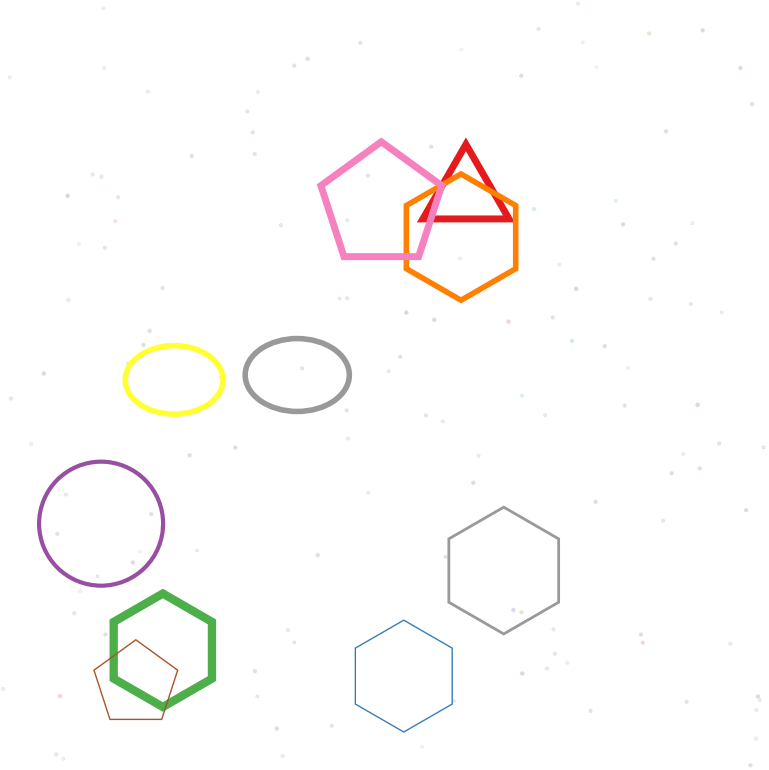[{"shape": "triangle", "thickness": 2.5, "radius": 0.32, "center": [0.605, 0.748]}, {"shape": "hexagon", "thickness": 0.5, "radius": 0.36, "center": [0.524, 0.122]}, {"shape": "hexagon", "thickness": 3, "radius": 0.37, "center": [0.211, 0.156]}, {"shape": "circle", "thickness": 1.5, "radius": 0.4, "center": [0.131, 0.32]}, {"shape": "hexagon", "thickness": 2, "radius": 0.41, "center": [0.599, 0.692]}, {"shape": "oval", "thickness": 2, "radius": 0.32, "center": [0.226, 0.507]}, {"shape": "pentagon", "thickness": 0.5, "radius": 0.29, "center": [0.176, 0.112]}, {"shape": "pentagon", "thickness": 2.5, "radius": 0.41, "center": [0.495, 0.733]}, {"shape": "oval", "thickness": 2, "radius": 0.34, "center": [0.386, 0.513]}, {"shape": "hexagon", "thickness": 1, "radius": 0.41, "center": [0.654, 0.259]}]